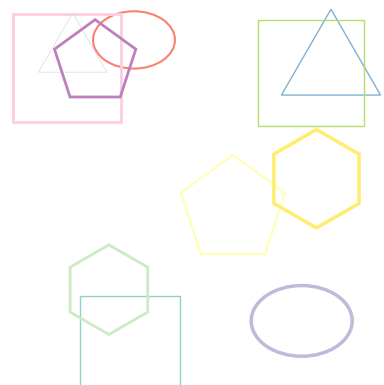[{"shape": "square", "thickness": 1, "radius": 0.65, "center": [0.337, 0.101]}, {"shape": "pentagon", "thickness": 1.5, "radius": 0.71, "center": [0.605, 0.455]}, {"shape": "oval", "thickness": 2.5, "radius": 0.66, "center": [0.784, 0.167]}, {"shape": "oval", "thickness": 1.5, "radius": 0.53, "center": [0.348, 0.896]}, {"shape": "triangle", "thickness": 1, "radius": 0.74, "center": [0.86, 0.827]}, {"shape": "square", "thickness": 1, "radius": 0.69, "center": [0.808, 0.81]}, {"shape": "square", "thickness": 2, "radius": 0.7, "center": [0.173, 0.823]}, {"shape": "triangle", "thickness": 0.5, "radius": 0.51, "center": [0.189, 0.864]}, {"shape": "pentagon", "thickness": 2, "radius": 0.56, "center": [0.247, 0.838]}, {"shape": "hexagon", "thickness": 2, "radius": 0.58, "center": [0.283, 0.248]}, {"shape": "hexagon", "thickness": 2.5, "radius": 0.64, "center": [0.822, 0.536]}]